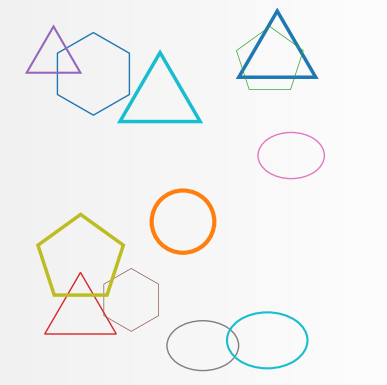[{"shape": "triangle", "thickness": 2.5, "radius": 0.57, "center": [0.715, 0.857]}, {"shape": "hexagon", "thickness": 1, "radius": 0.54, "center": [0.241, 0.808]}, {"shape": "circle", "thickness": 3, "radius": 0.4, "center": [0.472, 0.424]}, {"shape": "pentagon", "thickness": 0.5, "radius": 0.45, "center": [0.696, 0.841]}, {"shape": "triangle", "thickness": 1, "radius": 0.53, "center": [0.208, 0.186]}, {"shape": "triangle", "thickness": 1.5, "radius": 0.4, "center": [0.138, 0.851]}, {"shape": "hexagon", "thickness": 0.5, "radius": 0.41, "center": [0.339, 0.221]}, {"shape": "oval", "thickness": 1, "radius": 0.43, "center": [0.751, 0.596]}, {"shape": "oval", "thickness": 1, "radius": 0.46, "center": [0.523, 0.102]}, {"shape": "pentagon", "thickness": 2.5, "radius": 0.58, "center": [0.208, 0.327]}, {"shape": "triangle", "thickness": 2.5, "radius": 0.6, "center": [0.413, 0.744]}, {"shape": "oval", "thickness": 1.5, "radius": 0.52, "center": [0.69, 0.116]}]